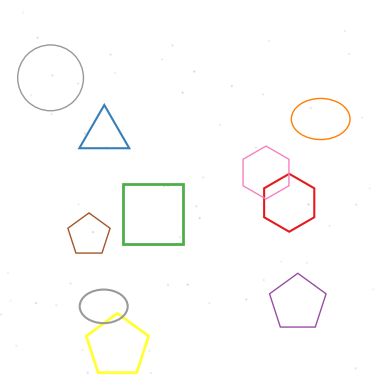[{"shape": "hexagon", "thickness": 1.5, "radius": 0.38, "center": [0.751, 0.473]}, {"shape": "triangle", "thickness": 1.5, "radius": 0.37, "center": [0.271, 0.652]}, {"shape": "square", "thickness": 2, "radius": 0.39, "center": [0.396, 0.444]}, {"shape": "pentagon", "thickness": 1, "radius": 0.39, "center": [0.774, 0.213]}, {"shape": "oval", "thickness": 1, "radius": 0.38, "center": [0.833, 0.691]}, {"shape": "pentagon", "thickness": 2, "radius": 0.43, "center": [0.305, 0.101]}, {"shape": "pentagon", "thickness": 1, "radius": 0.29, "center": [0.231, 0.389]}, {"shape": "hexagon", "thickness": 1, "radius": 0.34, "center": [0.691, 0.552]}, {"shape": "oval", "thickness": 1.5, "radius": 0.31, "center": [0.269, 0.204]}, {"shape": "circle", "thickness": 1, "radius": 0.43, "center": [0.131, 0.798]}]